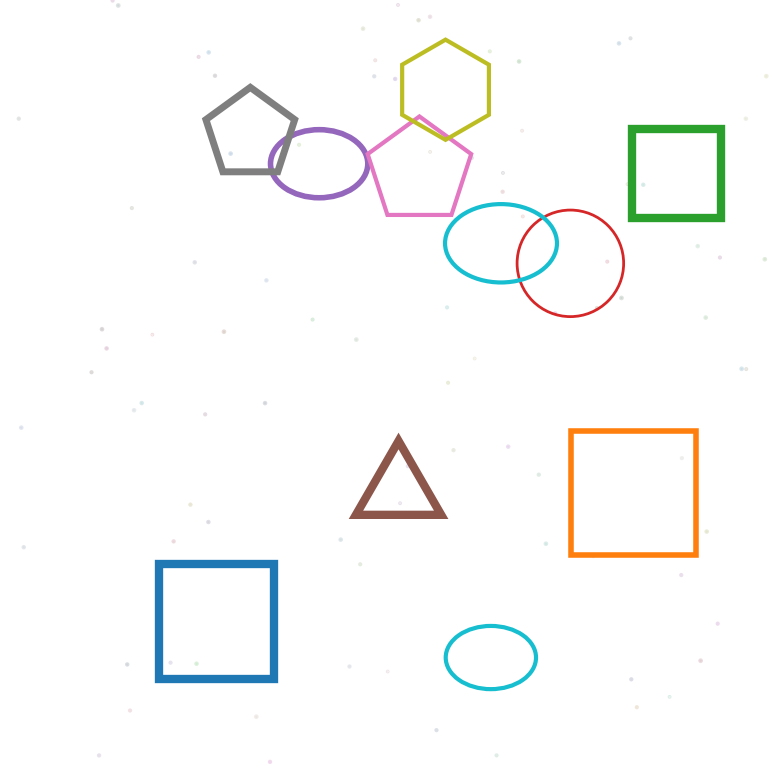[{"shape": "square", "thickness": 3, "radius": 0.37, "center": [0.281, 0.193]}, {"shape": "square", "thickness": 2, "radius": 0.4, "center": [0.823, 0.36]}, {"shape": "square", "thickness": 3, "radius": 0.29, "center": [0.878, 0.775]}, {"shape": "circle", "thickness": 1, "radius": 0.35, "center": [0.741, 0.658]}, {"shape": "oval", "thickness": 2, "radius": 0.32, "center": [0.414, 0.787]}, {"shape": "triangle", "thickness": 3, "radius": 0.32, "center": [0.518, 0.363]}, {"shape": "pentagon", "thickness": 1.5, "radius": 0.35, "center": [0.545, 0.778]}, {"shape": "pentagon", "thickness": 2.5, "radius": 0.3, "center": [0.325, 0.826]}, {"shape": "hexagon", "thickness": 1.5, "radius": 0.33, "center": [0.579, 0.883]}, {"shape": "oval", "thickness": 1.5, "radius": 0.29, "center": [0.637, 0.146]}, {"shape": "oval", "thickness": 1.5, "radius": 0.36, "center": [0.651, 0.684]}]